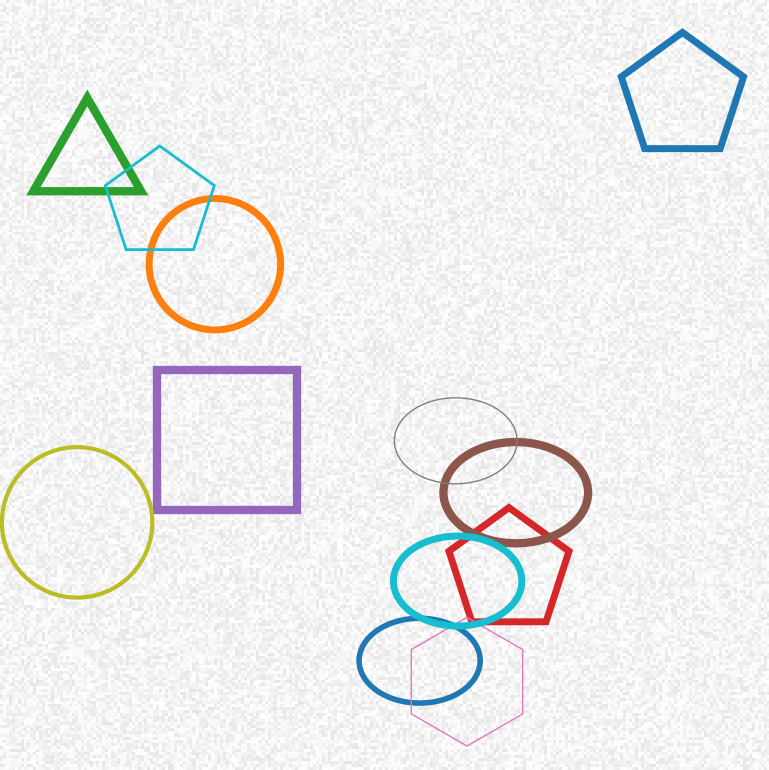[{"shape": "pentagon", "thickness": 2.5, "radius": 0.42, "center": [0.886, 0.874]}, {"shape": "oval", "thickness": 2, "radius": 0.39, "center": [0.545, 0.142]}, {"shape": "circle", "thickness": 2.5, "radius": 0.43, "center": [0.279, 0.657]}, {"shape": "triangle", "thickness": 3, "radius": 0.4, "center": [0.113, 0.792]}, {"shape": "pentagon", "thickness": 2.5, "radius": 0.41, "center": [0.661, 0.259]}, {"shape": "square", "thickness": 3, "radius": 0.45, "center": [0.295, 0.428]}, {"shape": "oval", "thickness": 3, "radius": 0.47, "center": [0.67, 0.36]}, {"shape": "hexagon", "thickness": 0.5, "radius": 0.42, "center": [0.606, 0.115]}, {"shape": "oval", "thickness": 0.5, "radius": 0.4, "center": [0.592, 0.428]}, {"shape": "circle", "thickness": 1.5, "radius": 0.49, "center": [0.1, 0.322]}, {"shape": "pentagon", "thickness": 1, "radius": 0.37, "center": [0.208, 0.736]}, {"shape": "oval", "thickness": 2.5, "radius": 0.42, "center": [0.594, 0.245]}]